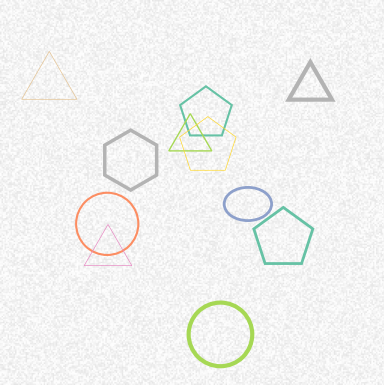[{"shape": "pentagon", "thickness": 2, "radius": 0.4, "center": [0.736, 0.381]}, {"shape": "pentagon", "thickness": 1.5, "radius": 0.35, "center": [0.535, 0.705]}, {"shape": "circle", "thickness": 1.5, "radius": 0.4, "center": [0.278, 0.419]}, {"shape": "oval", "thickness": 2, "radius": 0.31, "center": [0.644, 0.47]}, {"shape": "triangle", "thickness": 0.5, "radius": 0.36, "center": [0.281, 0.346]}, {"shape": "circle", "thickness": 3, "radius": 0.41, "center": [0.573, 0.131]}, {"shape": "triangle", "thickness": 1, "radius": 0.32, "center": [0.494, 0.64]}, {"shape": "pentagon", "thickness": 0.5, "radius": 0.39, "center": [0.54, 0.62]}, {"shape": "triangle", "thickness": 0.5, "radius": 0.41, "center": [0.128, 0.784]}, {"shape": "triangle", "thickness": 3, "radius": 0.32, "center": [0.806, 0.774]}, {"shape": "hexagon", "thickness": 2.5, "radius": 0.39, "center": [0.34, 0.584]}]